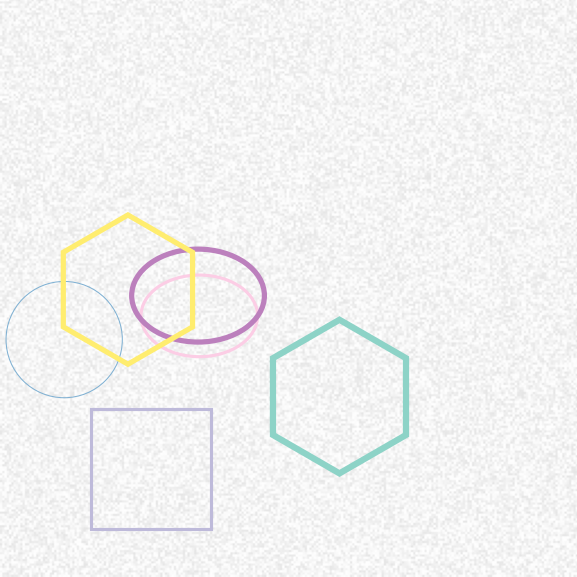[{"shape": "hexagon", "thickness": 3, "radius": 0.66, "center": [0.588, 0.312]}, {"shape": "square", "thickness": 1.5, "radius": 0.52, "center": [0.261, 0.187]}, {"shape": "circle", "thickness": 0.5, "radius": 0.5, "center": [0.111, 0.411]}, {"shape": "oval", "thickness": 1.5, "radius": 0.5, "center": [0.345, 0.452]}, {"shape": "oval", "thickness": 2.5, "radius": 0.57, "center": [0.343, 0.487]}, {"shape": "hexagon", "thickness": 2.5, "radius": 0.65, "center": [0.222, 0.498]}]